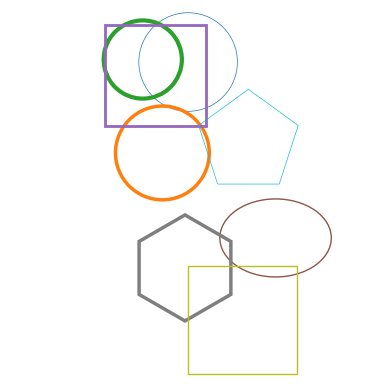[{"shape": "circle", "thickness": 0.5, "radius": 0.64, "center": [0.489, 0.839]}, {"shape": "circle", "thickness": 2.5, "radius": 0.61, "center": [0.422, 0.603]}, {"shape": "circle", "thickness": 3, "radius": 0.51, "center": [0.371, 0.845]}, {"shape": "square", "thickness": 2, "radius": 0.66, "center": [0.404, 0.803]}, {"shape": "oval", "thickness": 1, "radius": 0.72, "center": [0.716, 0.382]}, {"shape": "hexagon", "thickness": 2.5, "radius": 0.69, "center": [0.48, 0.304]}, {"shape": "square", "thickness": 1, "radius": 0.7, "center": [0.63, 0.169]}, {"shape": "pentagon", "thickness": 0.5, "radius": 0.68, "center": [0.645, 0.632]}]